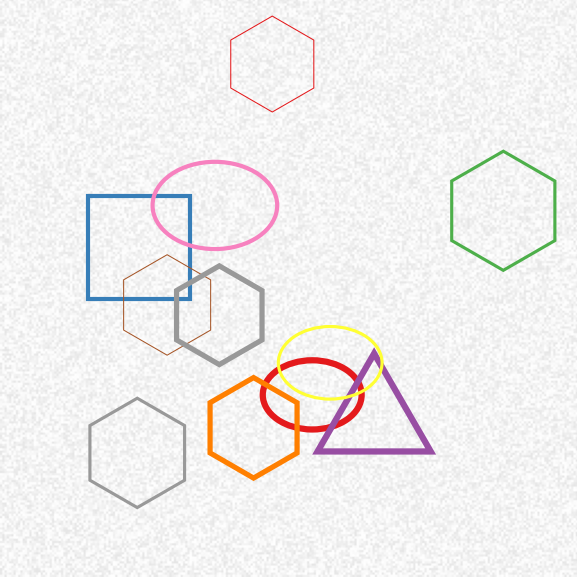[{"shape": "oval", "thickness": 3, "radius": 0.43, "center": [0.541, 0.315]}, {"shape": "hexagon", "thickness": 0.5, "radius": 0.42, "center": [0.471, 0.888]}, {"shape": "square", "thickness": 2, "radius": 0.44, "center": [0.241, 0.57]}, {"shape": "hexagon", "thickness": 1.5, "radius": 0.52, "center": [0.872, 0.634]}, {"shape": "triangle", "thickness": 3, "radius": 0.57, "center": [0.648, 0.274]}, {"shape": "hexagon", "thickness": 2.5, "radius": 0.43, "center": [0.439, 0.258]}, {"shape": "oval", "thickness": 1.5, "radius": 0.45, "center": [0.572, 0.371]}, {"shape": "hexagon", "thickness": 0.5, "radius": 0.43, "center": [0.289, 0.471]}, {"shape": "oval", "thickness": 2, "radius": 0.54, "center": [0.372, 0.643]}, {"shape": "hexagon", "thickness": 1.5, "radius": 0.47, "center": [0.238, 0.215]}, {"shape": "hexagon", "thickness": 2.5, "radius": 0.43, "center": [0.38, 0.453]}]